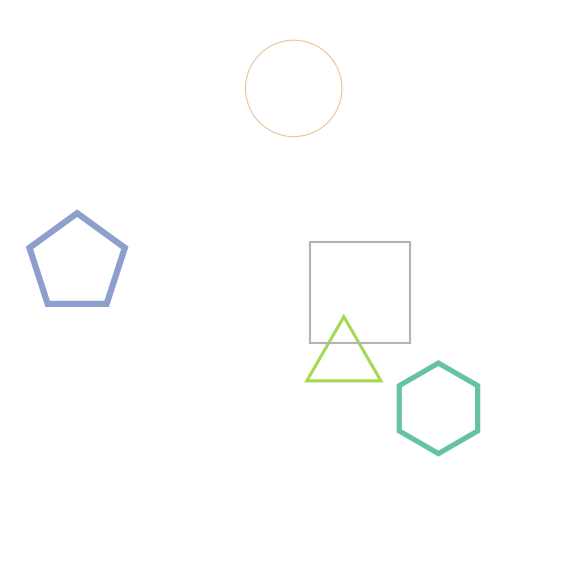[{"shape": "hexagon", "thickness": 2.5, "radius": 0.39, "center": [0.759, 0.292]}, {"shape": "pentagon", "thickness": 3, "radius": 0.43, "center": [0.134, 0.543]}, {"shape": "triangle", "thickness": 1.5, "radius": 0.37, "center": [0.595, 0.377]}, {"shape": "circle", "thickness": 0.5, "radius": 0.42, "center": [0.509, 0.846]}, {"shape": "square", "thickness": 1, "radius": 0.43, "center": [0.624, 0.493]}]